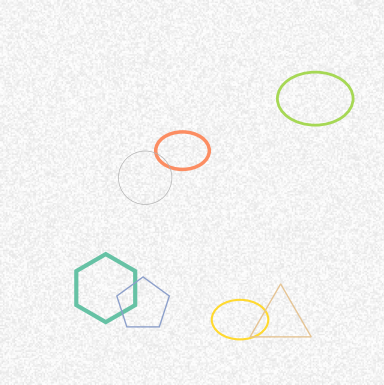[{"shape": "hexagon", "thickness": 3, "radius": 0.44, "center": [0.275, 0.252]}, {"shape": "oval", "thickness": 2.5, "radius": 0.35, "center": [0.474, 0.609]}, {"shape": "pentagon", "thickness": 1, "radius": 0.36, "center": [0.372, 0.209]}, {"shape": "oval", "thickness": 2, "radius": 0.49, "center": [0.819, 0.744]}, {"shape": "oval", "thickness": 1.5, "radius": 0.37, "center": [0.623, 0.17]}, {"shape": "triangle", "thickness": 1, "radius": 0.46, "center": [0.729, 0.171]}, {"shape": "circle", "thickness": 0.5, "radius": 0.35, "center": [0.377, 0.538]}]